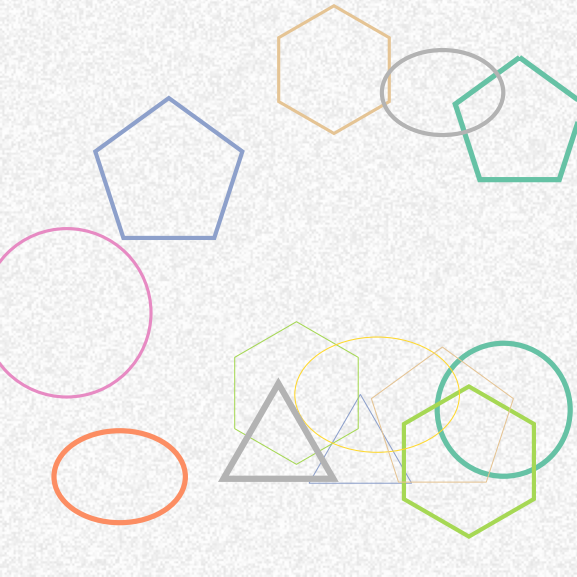[{"shape": "circle", "thickness": 2.5, "radius": 0.58, "center": [0.872, 0.29]}, {"shape": "pentagon", "thickness": 2.5, "radius": 0.59, "center": [0.9, 0.783]}, {"shape": "oval", "thickness": 2.5, "radius": 0.57, "center": [0.207, 0.174]}, {"shape": "triangle", "thickness": 0.5, "radius": 0.51, "center": [0.624, 0.214]}, {"shape": "pentagon", "thickness": 2, "radius": 0.67, "center": [0.292, 0.695]}, {"shape": "circle", "thickness": 1.5, "radius": 0.73, "center": [0.116, 0.457]}, {"shape": "hexagon", "thickness": 2, "radius": 0.65, "center": [0.812, 0.2]}, {"shape": "hexagon", "thickness": 0.5, "radius": 0.62, "center": [0.513, 0.319]}, {"shape": "oval", "thickness": 0.5, "radius": 0.71, "center": [0.653, 0.316]}, {"shape": "hexagon", "thickness": 1.5, "radius": 0.55, "center": [0.578, 0.879]}, {"shape": "pentagon", "thickness": 0.5, "radius": 0.65, "center": [0.766, 0.269]}, {"shape": "triangle", "thickness": 3, "radius": 0.55, "center": [0.482, 0.225]}, {"shape": "oval", "thickness": 2, "radius": 0.53, "center": [0.766, 0.839]}]